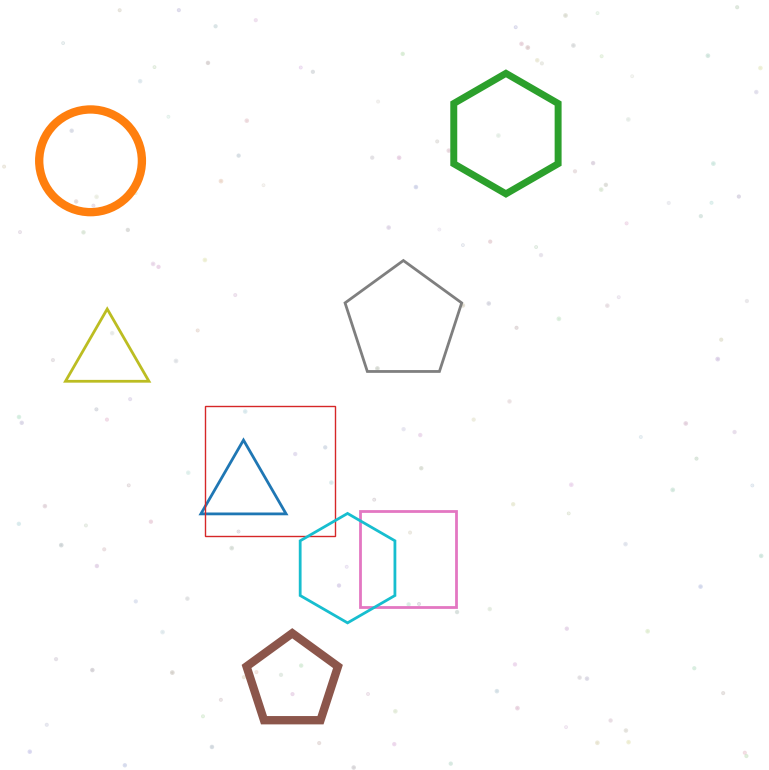[{"shape": "triangle", "thickness": 1, "radius": 0.32, "center": [0.316, 0.365]}, {"shape": "circle", "thickness": 3, "radius": 0.33, "center": [0.118, 0.791]}, {"shape": "hexagon", "thickness": 2.5, "radius": 0.39, "center": [0.657, 0.826]}, {"shape": "square", "thickness": 0.5, "radius": 0.42, "center": [0.35, 0.388]}, {"shape": "pentagon", "thickness": 3, "radius": 0.31, "center": [0.38, 0.115]}, {"shape": "square", "thickness": 1, "radius": 0.31, "center": [0.529, 0.274]}, {"shape": "pentagon", "thickness": 1, "radius": 0.4, "center": [0.524, 0.582]}, {"shape": "triangle", "thickness": 1, "radius": 0.31, "center": [0.139, 0.536]}, {"shape": "hexagon", "thickness": 1, "radius": 0.36, "center": [0.451, 0.262]}]